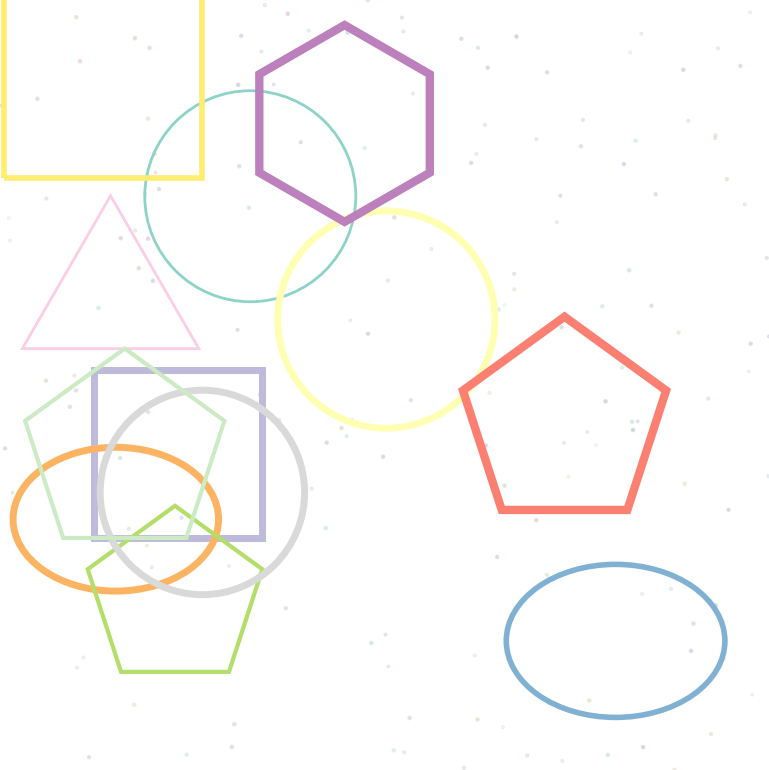[{"shape": "circle", "thickness": 1, "radius": 0.69, "center": [0.325, 0.745]}, {"shape": "circle", "thickness": 2.5, "radius": 0.71, "center": [0.502, 0.585]}, {"shape": "square", "thickness": 2.5, "radius": 0.55, "center": [0.231, 0.41]}, {"shape": "pentagon", "thickness": 3, "radius": 0.69, "center": [0.733, 0.45]}, {"shape": "oval", "thickness": 2, "radius": 0.71, "center": [0.799, 0.168]}, {"shape": "oval", "thickness": 2.5, "radius": 0.67, "center": [0.15, 0.326]}, {"shape": "pentagon", "thickness": 1.5, "radius": 0.6, "center": [0.227, 0.224]}, {"shape": "triangle", "thickness": 1, "radius": 0.66, "center": [0.144, 0.613]}, {"shape": "circle", "thickness": 2.5, "radius": 0.66, "center": [0.263, 0.36]}, {"shape": "hexagon", "thickness": 3, "radius": 0.64, "center": [0.447, 0.84]}, {"shape": "pentagon", "thickness": 1.5, "radius": 0.68, "center": [0.162, 0.411]}, {"shape": "square", "thickness": 2, "radius": 0.64, "center": [0.134, 0.897]}]